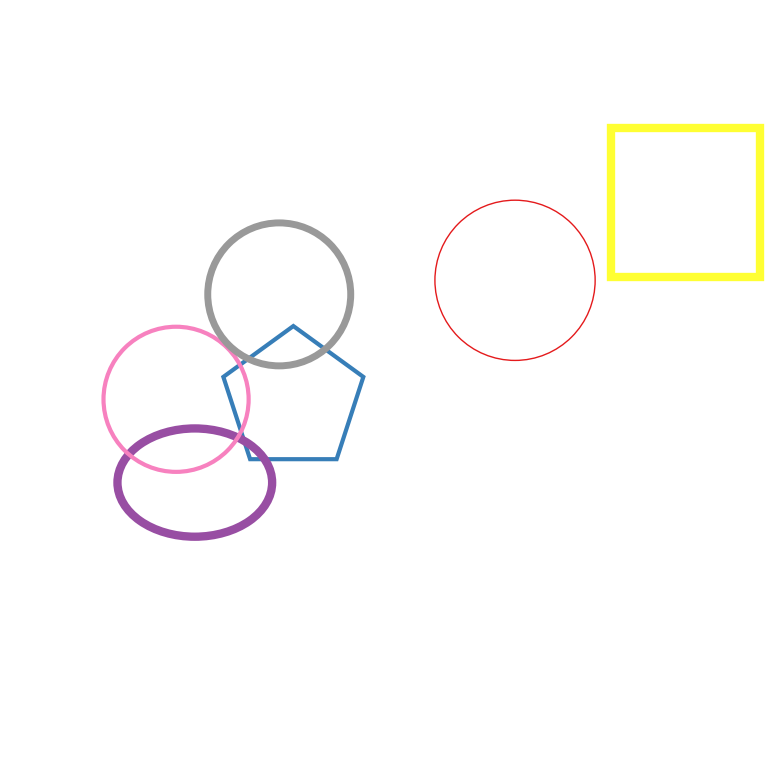[{"shape": "circle", "thickness": 0.5, "radius": 0.52, "center": [0.669, 0.636]}, {"shape": "pentagon", "thickness": 1.5, "radius": 0.48, "center": [0.381, 0.481]}, {"shape": "oval", "thickness": 3, "radius": 0.5, "center": [0.253, 0.373]}, {"shape": "square", "thickness": 3, "radius": 0.48, "center": [0.89, 0.737]}, {"shape": "circle", "thickness": 1.5, "radius": 0.47, "center": [0.229, 0.481]}, {"shape": "circle", "thickness": 2.5, "radius": 0.46, "center": [0.363, 0.618]}]